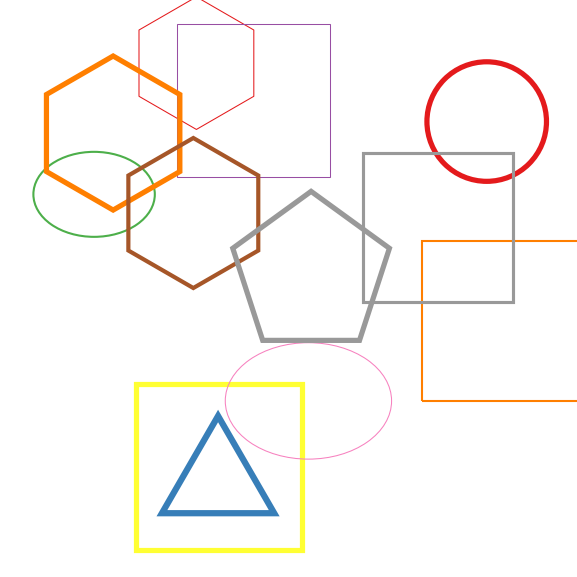[{"shape": "hexagon", "thickness": 0.5, "radius": 0.57, "center": [0.34, 0.89]}, {"shape": "circle", "thickness": 2.5, "radius": 0.52, "center": [0.843, 0.789]}, {"shape": "triangle", "thickness": 3, "radius": 0.56, "center": [0.378, 0.167]}, {"shape": "oval", "thickness": 1, "radius": 0.53, "center": [0.163, 0.663]}, {"shape": "square", "thickness": 0.5, "radius": 0.66, "center": [0.439, 0.825]}, {"shape": "hexagon", "thickness": 2.5, "radius": 0.67, "center": [0.196, 0.769]}, {"shape": "square", "thickness": 1, "radius": 0.69, "center": [0.869, 0.443]}, {"shape": "square", "thickness": 2.5, "radius": 0.72, "center": [0.379, 0.19]}, {"shape": "hexagon", "thickness": 2, "radius": 0.65, "center": [0.335, 0.63]}, {"shape": "oval", "thickness": 0.5, "radius": 0.72, "center": [0.534, 0.305]}, {"shape": "square", "thickness": 1.5, "radius": 0.65, "center": [0.759, 0.605]}, {"shape": "pentagon", "thickness": 2.5, "radius": 0.71, "center": [0.539, 0.525]}]